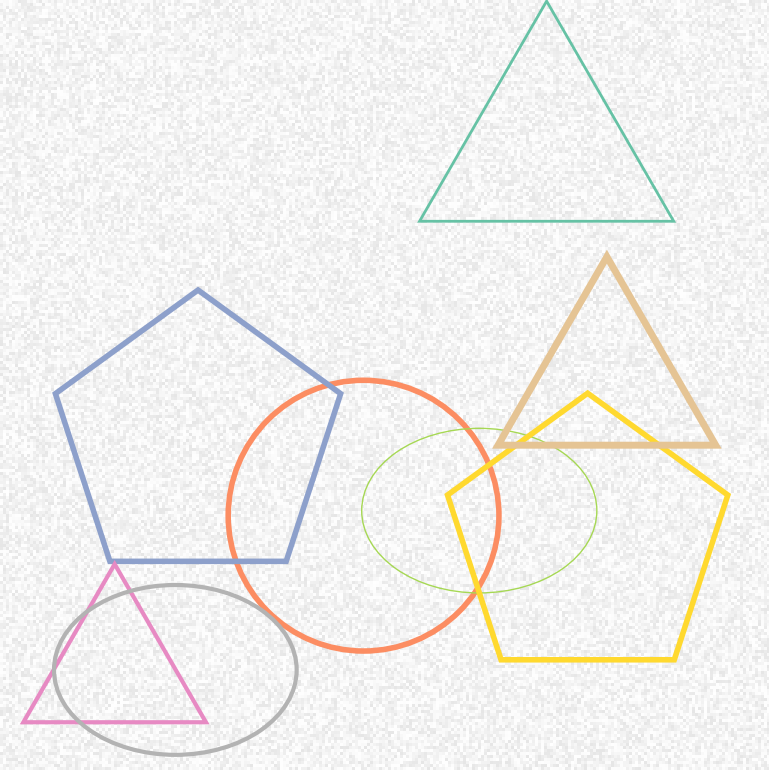[{"shape": "triangle", "thickness": 1, "radius": 0.95, "center": [0.71, 0.808]}, {"shape": "circle", "thickness": 2, "radius": 0.88, "center": [0.472, 0.33]}, {"shape": "pentagon", "thickness": 2, "radius": 0.97, "center": [0.257, 0.429]}, {"shape": "triangle", "thickness": 1.5, "radius": 0.68, "center": [0.149, 0.13]}, {"shape": "oval", "thickness": 0.5, "radius": 0.76, "center": [0.622, 0.337]}, {"shape": "pentagon", "thickness": 2, "radius": 0.96, "center": [0.763, 0.298]}, {"shape": "triangle", "thickness": 2.5, "radius": 0.82, "center": [0.788, 0.503]}, {"shape": "oval", "thickness": 1.5, "radius": 0.79, "center": [0.228, 0.13]}]